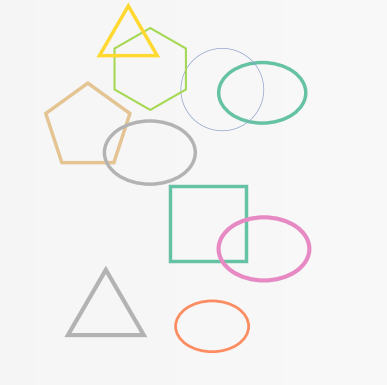[{"shape": "oval", "thickness": 2.5, "radius": 0.56, "center": [0.677, 0.759]}, {"shape": "square", "thickness": 2.5, "radius": 0.49, "center": [0.536, 0.419]}, {"shape": "oval", "thickness": 2, "radius": 0.47, "center": [0.547, 0.152]}, {"shape": "circle", "thickness": 0.5, "radius": 0.53, "center": [0.574, 0.767]}, {"shape": "oval", "thickness": 3, "radius": 0.59, "center": [0.681, 0.354]}, {"shape": "hexagon", "thickness": 1.5, "radius": 0.53, "center": [0.388, 0.821]}, {"shape": "triangle", "thickness": 2.5, "radius": 0.43, "center": [0.331, 0.899]}, {"shape": "pentagon", "thickness": 2.5, "radius": 0.57, "center": [0.227, 0.67]}, {"shape": "triangle", "thickness": 3, "radius": 0.57, "center": [0.273, 0.186]}, {"shape": "oval", "thickness": 2.5, "radius": 0.59, "center": [0.387, 0.604]}]